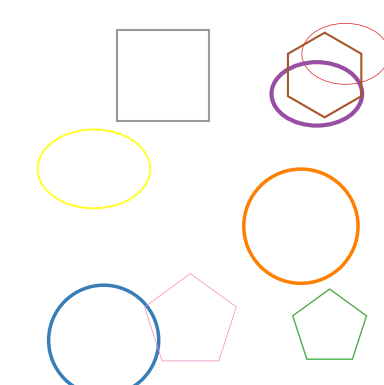[{"shape": "oval", "thickness": 0.5, "radius": 0.57, "center": [0.897, 0.86]}, {"shape": "circle", "thickness": 2.5, "radius": 0.71, "center": [0.269, 0.116]}, {"shape": "pentagon", "thickness": 1, "radius": 0.5, "center": [0.856, 0.149]}, {"shape": "oval", "thickness": 3, "radius": 0.59, "center": [0.823, 0.756]}, {"shape": "circle", "thickness": 2.5, "radius": 0.74, "center": [0.782, 0.412]}, {"shape": "oval", "thickness": 1.5, "radius": 0.73, "center": [0.244, 0.561]}, {"shape": "hexagon", "thickness": 1.5, "radius": 0.55, "center": [0.843, 0.805]}, {"shape": "pentagon", "thickness": 0.5, "radius": 0.63, "center": [0.495, 0.164]}, {"shape": "square", "thickness": 1.5, "radius": 0.59, "center": [0.423, 0.804]}]